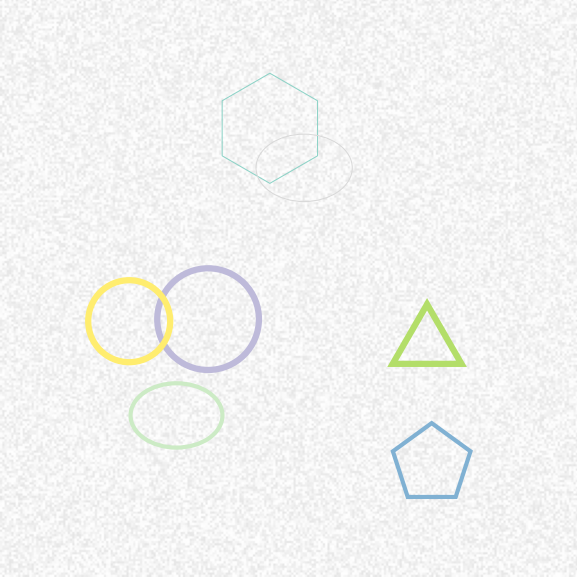[{"shape": "hexagon", "thickness": 0.5, "radius": 0.48, "center": [0.467, 0.777]}, {"shape": "circle", "thickness": 3, "radius": 0.44, "center": [0.36, 0.447]}, {"shape": "pentagon", "thickness": 2, "radius": 0.35, "center": [0.748, 0.196]}, {"shape": "triangle", "thickness": 3, "radius": 0.34, "center": [0.74, 0.403]}, {"shape": "oval", "thickness": 0.5, "radius": 0.42, "center": [0.527, 0.708]}, {"shape": "oval", "thickness": 2, "radius": 0.4, "center": [0.306, 0.28]}, {"shape": "circle", "thickness": 3, "radius": 0.35, "center": [0.224, 0.443]}]